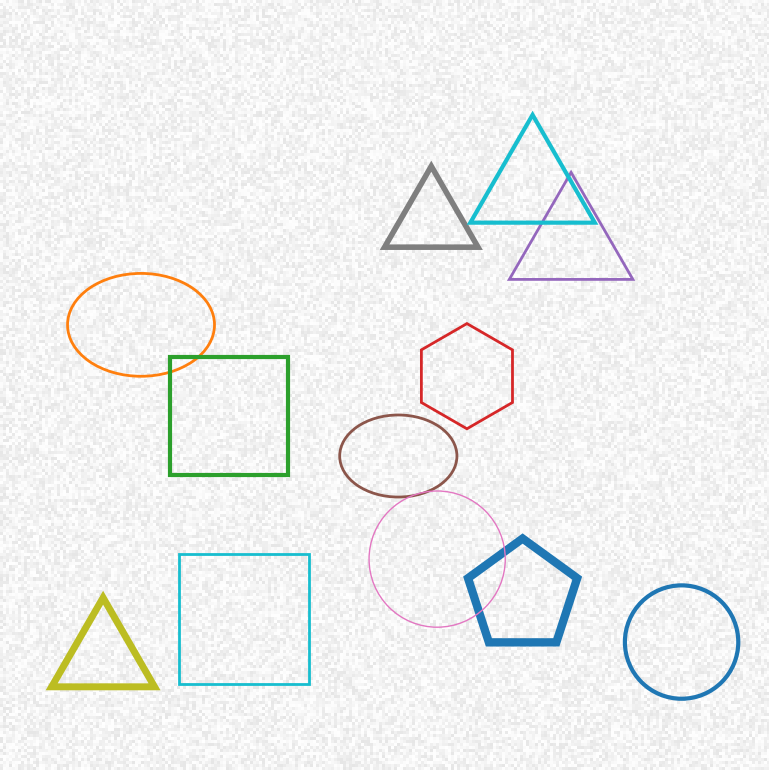[{"shape": "circle", "thickness": 1.5, "radius": 0.37, "center": [0.885, 0.166]}, {"shape": "pentagon", "thickness": 3, "radius": 0.37, "center": [0.679, 0.226]}, {"shape": "oval", "thickness": 1, "radius": 0.48, "center": [0.183, 0.578]}, {"shape": "square", "thickness": 1.5, "radius": 0.38, "center": [0.297, 0.46]}, {"shape": "hexagon", "thickness": 1, "radius": 0.34, "center": [0.606, 0.511]}, {"shape": "triangle", "thickness": 1, "radius": 0.46, "center": [0.742, 0.683]}, {"shape": "oval", "thickness": 1, "radius": 0.38, "center": [0.517, 0.408]}, {"shape": "circle", "thickness": 0.5, "radius": 0.44, "center": [0.568, 0.274]}, {"shape": "triangle", "thickness": 2, "radius": 0.35, "center": [0.56, 0.714]}, {"shape": "triangle", "thickness": 2.5, "radius": 0.39, "center": [0.134, 0.147]}, {"shape": "triangle", "thickness": 1.5, "radius": 0.47, "center": [0.692, 0.757]}, {"shape": "square", "thickness": 1, "radius": 0.42, "center": [0.317, 0.196]}]